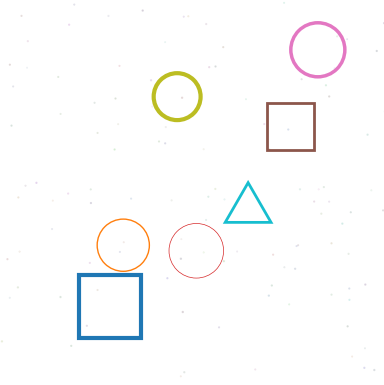[{"shape": "square", "thickness": 3, "radius": 0.41, "center": [0.286, 0.203]}, {"shape": "circle", "thickness": 1, "radius": 0.34, "center": [0.32, 0.363]}, {"shape": "circle", "thickness": 0.5, "radius": 0.35, "center": [0.51, 0.349]}, {"shape": "square", "thickness": 2, "radius": 0.31, "center": [0.754, 0.671]}, {"shape": "circle", "thickness": 2.5, "radius": 0.35, "center": [0.826, 0.871]}, {"shape": "circle", "thickness": 3, "radius": 0.3, "center": [0.46, 0.749]}, {"shape": "triangle", "thickness": 2, "radius": 0.34, "center": [0.644, 0.457]}]